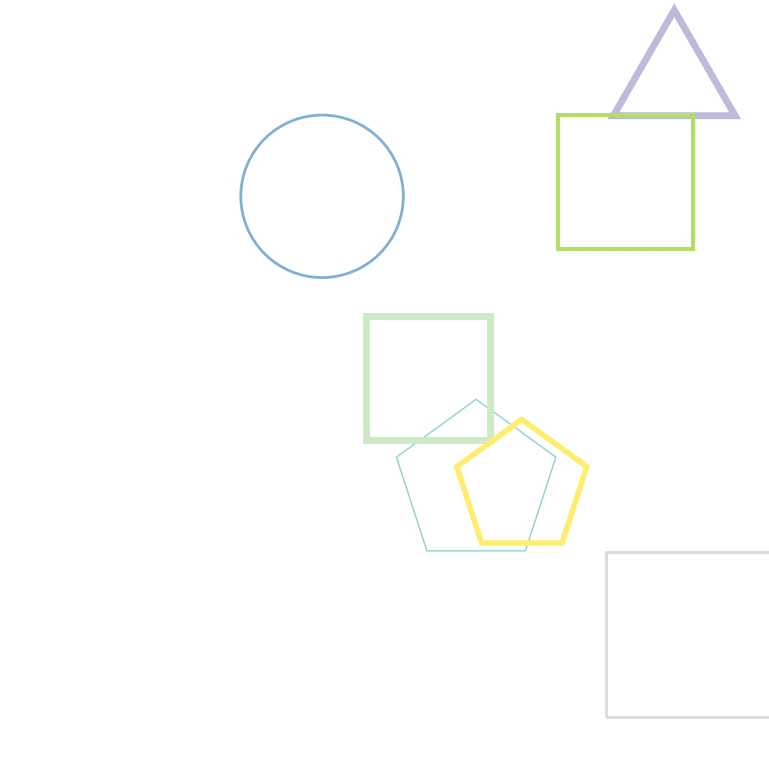[{"shape": "pentagon", "thickness": 0.5, "radius": 0.54, "center": [0.618, 0.373]}, {"shape": "triangle", "thickness": 2.5, "radius": 0.46, "center": [0.876, 0.895]}, {"shape": "circle", "thickness": 1, "radius": 0.53, "center": [0.418, 0.745]}, {"shape": "square", "thickness": 1.5, "radius": 0.44, "center": [0.812, 0.764]}, {"shape": "square", "thickness": 1, "radius": 0.54, "center": [0.895, 0.176]}, {"shape": "square", "thickness": 2.5, "radius": 0.4, "center": [0.555, 0.509]}, {"shape": "pentagon", "thickness": 2, "radius": 0.44, "center": [0.678, 0.367]}]